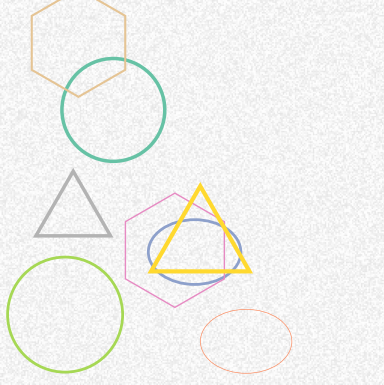[{"shape": "circle", "thickness": 2.5, "radius": 0.67, "center": [0.294, 0.714]}, {"shape": "oval", "thickness": 0.5, "radius": 0.59, "center": [0.639, 0.113]}, {"shape": "oval", "thickness": 2, "radius": 0.6, "center": [0.505, 0.345]}, {"shape": "hexagon", "thickness": 1, "radius": 0.74, "center": [0.454, 0.35]}, {"shape": "circle", "thickness": 2, "radius": 0.75, "center": [0.169, 0.183]}, {"shape": "triangle", "thickness": 3, "radius": 0.74, "center": [0.52, 0.369]}, {"shape": "hexagon", "thickness": 1.5, "radius": 0.7, "center": [0.204, 0.889]}, {"shape": "triangle", "thickness": 2.5, "radius": 0.56, "center": [0.19, 0.443]}]